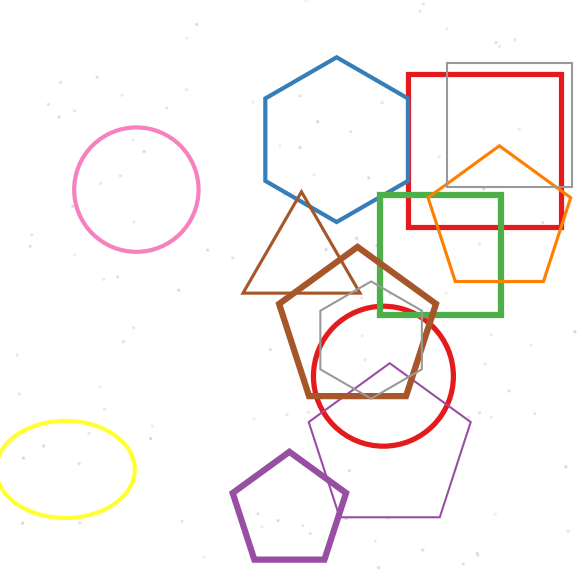[{"shape": "circle", "thickness": 2.5, "radius": 0.61, "center": [0.664, 0.348]}, {"shape": "square", "thickness": 2.5, "radius": 0.66, "center": [0.839, 0.738]}, {"shape": "hexagon", "thickness": 2, "radius": 0.71, "center": [0.583, 0.757]}, {"shape": "square", "thickness": 3, "radius": 0.52, "center": [0.763, 0.558]}, {"shape": "pentagon", "thickness": 3, "radius": 0.52, "center": [0.501, 0.114]}, {"shape": "pentagon", "thickness": 1, "radius": 0.74, "center": [0.675, 0.223]}, {"shape": "pentagon", "thickness": 1.5, "radius": 0.65, "center": [0.865, 0.617]}, {"shape": "oval", "thickness": 2, "radius": 0.6, "center": [0.113, 0.186]}, {"shape": "pentagon", "thickness": 3, "radius": 0.71, "center": [0.619, 0.429]}, {"shape": "triangle", "thickness": 1.5, "radius": 0.58, "center": [0.522, 0.55]}, {"shape": "circle", "thickness": 2, "radius": 0.54, "center": [0.236, 0.671]}, {"shape": "hexagon", "thickness": 1, "radius": 0.51, "center": [0.643, 0.41]}, {"shape": "square", "thickness": 1, "radius": 0.54, "center": [0.882, 0.783]}]